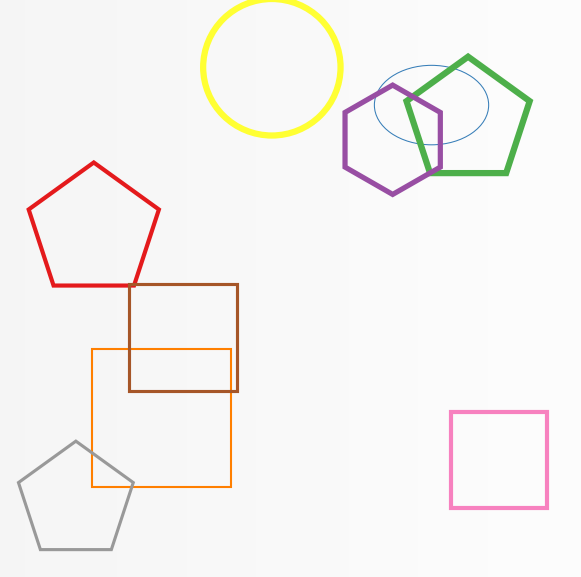[{"shape": "pentagon", "thickness": 2, "radius": 0.59, "center": [0.161, 0.6]}, {"shape": "oval", "thickness": 0.5, "radius": 0.49, "center": [0.742, 0.817]}, {"shape": "pentagon", "thickness": 3, "radius": 0.56, "center": [0.805, 0.79]}, {"shape": "hexagon", "thickness": 2.5, "radius": 0.47, "center": [0.676, 0.757]}, {"shape": "square", "thickness": 1, "radius": 0.6, "center": [0.279, 0.276]}, {"shape": "circle", "thickness": 3, "radius": 0.59, "center": [0.468, 0.883]}, {"shape": "square", "thickness": 1.5, "radius": 0.46, "center": [0.315, 0.415]}, {"shape": "square", "thickness": 2, "radius": 0.41, "center": [0.858, 0.203]}, {"shape": "pentagon", "thickness": 1.5, "radius": 0.52, "center": [0.131, 0.131]}]